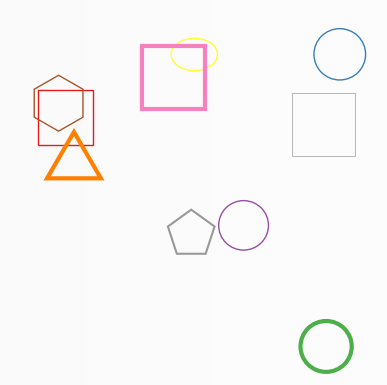[{"shape": "square", "thickness": 1, "radius": 0.36, "center": [0.169, 0.695]}, {"shape": "circle", "thickness": 1, "radius": 0.33, "center": [0.877, 0.859]}, {"shape": "circle", "thickness": 3, "radius": 0.33, "center": [0.842, 0.1]}, {"shape": "circle", "thickness": 1, "radius": 0.32, "center": [0.629, 0.415]}, {"shape": "triangle", "thickness": 3, "radius": 0.4, "center": [0.191, 0.577]}, {"shape": "oval", "thickness": 1, "radius": 0.3, "center": [0.502, 0.859]}, {"shape": "hexagon", "thickness": 1, "radius": 0.36, "center": [0.151, 0.732]}, {"shape": "square", "thickness": 3, "radius": 0.41, "center": [0.447, 0.799]}, {"shape": "pentagon", "thickness": 1.5, "radius": 0.32, "center": [0.494, 0.392]}, {"shape": "square", "thickness": 0.5, "radius": 0.41, "center": [0.834, 0.677]}]